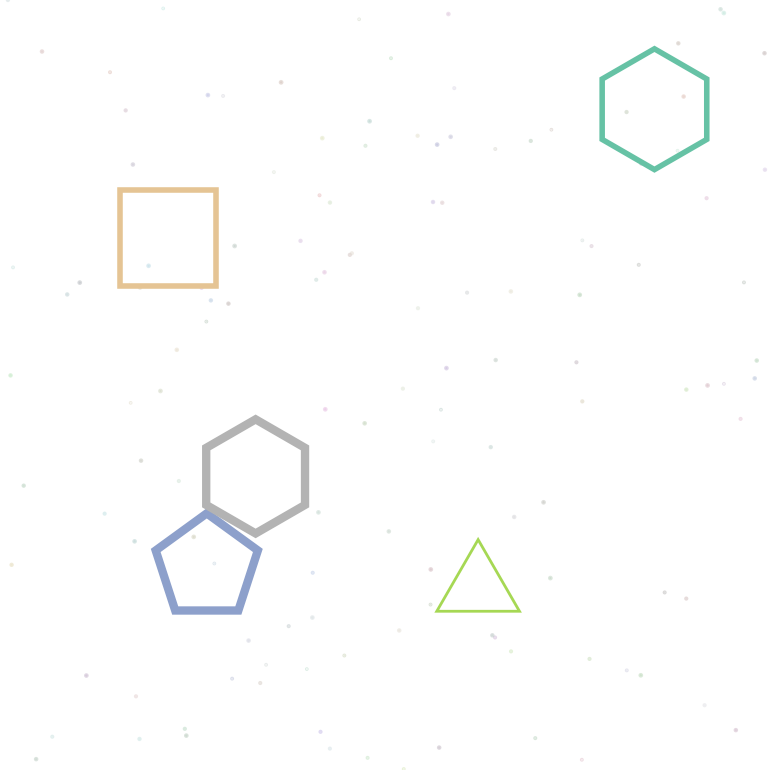[{"shape": "hexagon", "thickness": 2, "radius": 0.39, "center": [0.85, 0.858]}, {"shape": "pentagon", "thickness": 3, "radius": 0.35, "center": [0.269, 0.264]}, {"shape": "triangle", "thickness": 1, "radius": 0.31, "center": [0.621, 0.237]}, {"shape": "square", "thickness": 2, "radius": 0.31, "center": [0.218, 0.691]}, {"shape": "hexagon", "thickness": 3, "radius": 0.37, "center": [0.332, 0.381]}]